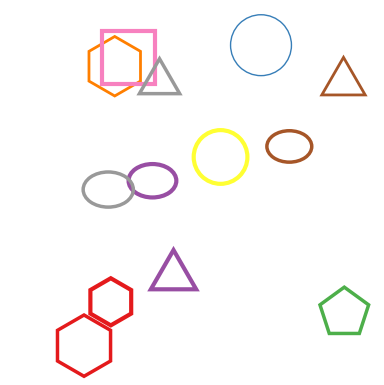[{"shape": "hexagon", "thickness": 2.5, "radius": 0.4, "center": [0.218, 0.102]}, {"shape": "hexagon", "thickness": 3, "radius": 0.31, "center": [0.288, 0.216]}, {"shape": "circle", "thickness": 1, "radius": 0.4, "center": [0.678, 0.883]}, {"shape": "pentagon", "thickness": 2.5, "radius": 0.33, "center": [0.894, 0.188]}, {"shape": "oval", "thickness": 3, "radius": 0.31, "center": [0.396, 0.531]}, {"shape": "triangle", "thickness": 3, "radius": 0.34, "center": [0.451, 0.283]}, {"shape": "hexagon", "thickness": 2, "radius": 0.39, "center": [0.298, 0.828]}, {"shape": "circle", "thickness": 3, "radius": 0.35, "center": [0.573, 0.592]}, {"shape": "oval", "thickness": 2.5, "radius": 0.29, "center": [0.751, 0.62]}, {"shape": "triangle", "thickness": 2, "radius": 0.33, "center": [0.892, 0.786]}, {"shape": "square", "thickness": 3, "radius": 0.34, "center": [0.333, 0.851]}, {"shape": "oval", "thickness": 2.5, "radius": 0.33, "center": [0.281, 0.508]}, {"shape": "triangle", "thickness": 2.5, "radius": 0.3, "center": [0.414, 0.787]}]